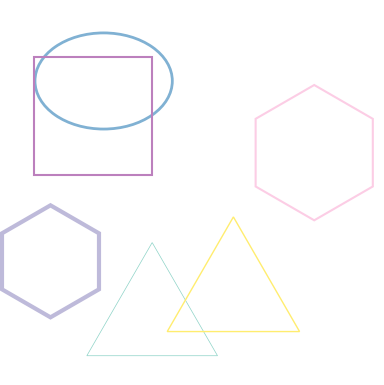[{"shape": "triangle", "thickness": 0.5, "radius": 0.98, "center": [0.395, 0.174]}, {"shape": "hexagon", "thickness": 3, "radius": 0.73, "center": [0.131, 0.321]}, {"shape": "oval", "thickness": 2, "radius": 0.89, "center": [0.269, 0.79]}, {"shape": "hexagon", "thickness": 1.5, "radius": 0.88, "center": [0.816, 0.603]}, {"shape": "square", "thickness": 1.5, "radius": 0.76, "center": [0.242, 0.698]}, {"shape": "triangle", "thickness": 1, "radius": 0.99, "center": [0.606, 0.238]}]